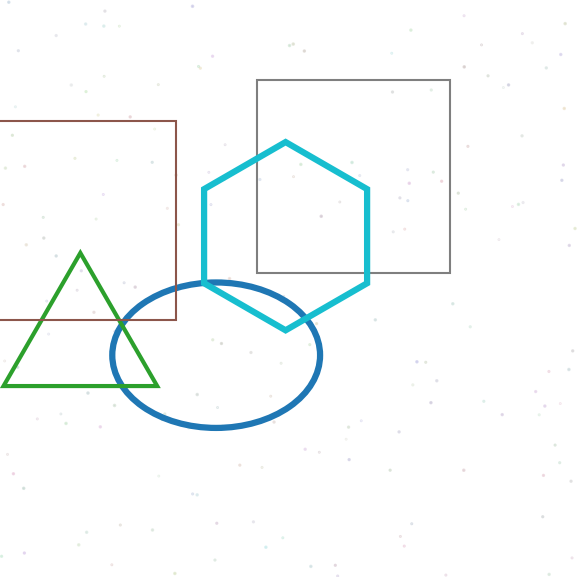[{"shape": "oval", "thickness": 3, "radius": 0.9, "center": [0.374, 0.384]}, {"shape": "triangle", "thickness": 2, "radius": 0.77, "center": [0.139, 0.407]}, {"shape": "square", "thickness": 1, "radius": 0.86, "center": [0.133, 0.617]}, {"shape": "square", "thickness": 1, "radius": 0.83, "center": [0.612, 0.693]}, {"shape": "hexagon", "thickness": 3, "radius": 0.81, "center": [0.495, 0.59]}]